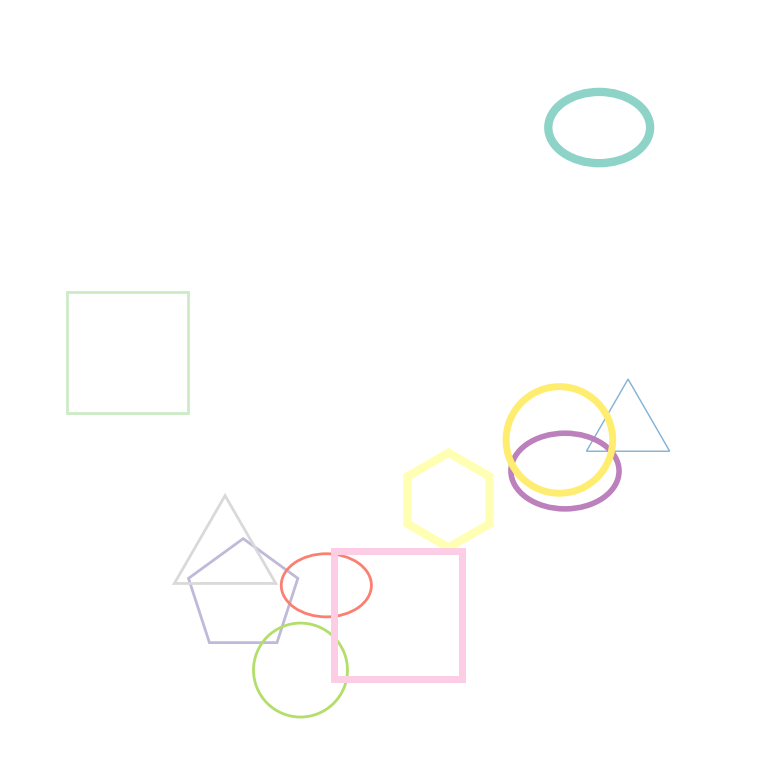[{"shape": "oval", "thickness": 3, "radius": 0.33, "center": [0.778, 0.834]}, {"shape": "hexagon", "thickness": 3, "radius": 0.31, "center": [0.582, 0.35]}, {"shape": "pentagon", "thickness": 1, "radius": 0.37, "center": [0.316, 0.226]}, {"shape": "oval", "thickness": 1, "radius": 0.29, "center": [0.424, 0.24]}, {"shape": "triangle", "thickness": 0.5, "radius": 0.31, "center": [0.816, 0.445]}, {"shape": "circle", "thickness": 1, "radius": 0.31, "center": [0.39, 0.13]}, {"shape": "square", "thickness": 2.5, "radius": 0.41, "center": [0.517, 0.202]}, {"shape": "triangle", "thickness": 1, "radius": 0.38, "center": [0.292, 0.28]}, {"shape": "oval", "thickness": 2, "radius": 0.35, "center": [0.734, 0.388]}, {"shape": "square", "thickness": 1, "radius": 0.39, "center": [0.166, 0.543]}, {"shape": "circle", "thickness": 2.5, "radius": 0.35, "center": [0.726, 0.429]}]